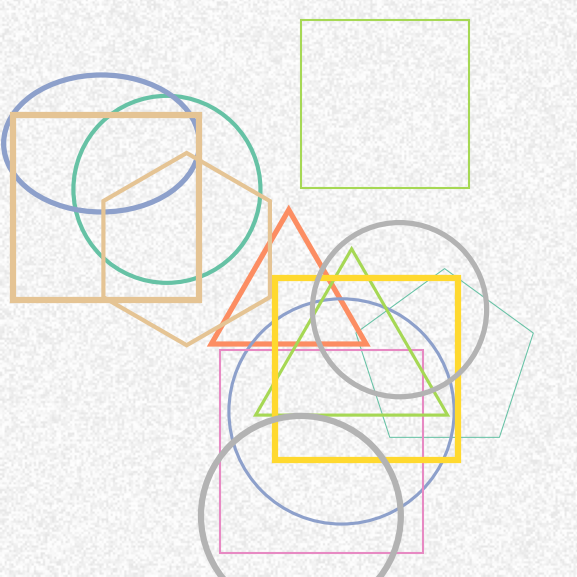[{"shape": "pentagon", "thickness": 0.5, "radius": 0.81, "center": [0.77, 0.373]}, {"shape": "circle", "thickness": 2, "radius": 0.81, "center": [0.289, 0.671]}, {"shape": "triangle", "thickness": 2.5, "radius": 0.77, "center": [0.5, 0.481]}, {"shape": "oval", "thickness": 2.5, "radius": 0.85, "center": [0.176, 0.751]}, {"shape": "circle", "thickness": 1.5, "radius": 0.98, "center": [0.591, 0.287]}, {"shape": "square", "thickness": 1, "radius": 0.88, "center": [0.556, 0.217]}, {"shape": "square", "thickness": 1, "radius": 0.73, "center": [0.667, 0.819]}, {"shape": "triangle", "thickness": 1.5, "radius": 0.96, "center": [0.609, 0.376]}, {"shape": "square", "thickness": 3, "radius": 0.79, "center": [0.635, 0.36]}, {"shape": "hexagon", "thickness": 2, "radius": 0.83, "center": [0.323, 0.568]}, {"shape": "square", "thickness": 3, "radius": 0.8, "center": [0.184, 0.64]}, {"shape": "circle", "thickness": 2.5, "radius": 0.75, "center": [0.692, 0.463]}, {"shape": "circle", "thickness": 3, "radius": 0.87, "center": [0.521, 0.106]}]